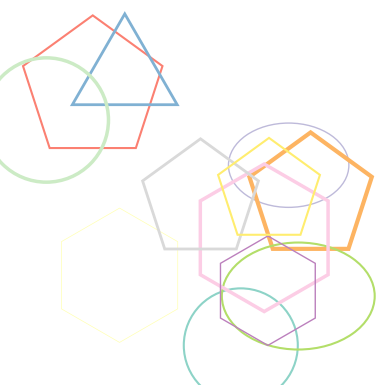[{"shape": "circle", "thickness": 1.5, "radius": 0.74, "center": [0.625, 0.103]}, {"shape": "hexagon", "thickness": 0.5, "radius": 0.87, "center": [0.311, 0.285]}, {"shape": "oval", "thickness": 1, "radius": 0.78, "center": [0.75, 0.571]}, {"shape": "pentagon", "thickness": 1.5, "radius": 0.95, "center": [0.241, 0.77]}, {"shape": "triangle", "thickness": 2, "radius": 0.79, "center": [0.324, 0.807]}, {"shape": "pentagon", "thickness": 3, "radius": 0.84, "center": [0.807, 0.489]}, {"shape": "oval", "thickness": 1.5, "radius": 0.99, "center": [0.775, 0.231]}, {"shape": "hexagon", "thickness": 2.5, "radius": 0.96, "center": [0.686, 0.382]}, {"shape": "pentagon", "thickness": 2, "radius": 0.79, "center": [0.521, 0.481]}, {"shape": "hexagon", "thickness": 1, "radius": 0.71, "center": [0.696, 0.245]}, {"shape": "circle", "thickness": 2.5, "radius": 0.81, "center": [0.12, 0.688]}, {"shape": "pentagon", "thickness": 1.5, "radius": 0.7, "center": [0.699, 0.503]}]